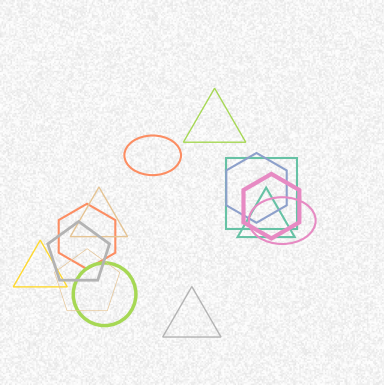[{"shape": "square", "thickness": 1.5, "radius": 0.46, "center": [0.68, 0.496]}, {"shape": "triangle", "thickness": 1.5, "radius": 0.43, "center": [0.691, 0.427]}, {"shape": "oval", "thickness": 1.5, "radius": 0.37, "center": [0.397, 0.597]}, {"shape": "hexagon", "thickness": 1.5, "radius": 0.42, "center": [0.226, 0.386]}, {"shape": "hexagon", "thickness": 1.5, "radius": 0.45, "center": [0.666, 0.512]}, {"shape": "hexagon", "thickness": 3, "radius": 0.42, "center": [0.705, 0.464]}, {"shape": "oval", "thickness": 1.5, "radius": 0.43, "center": [0.733, 0.427]}, {"shape": "circle", "thickness": 2.5, "radius": 0.41, "center": [0.272, 0.236]}, {"shape": "triangle", "thickness": 1, "radius": 0.47, "center": [0.557, 0.677]}, {"shape": "triangle", "thickness": 1, "radius": 0.4, "center": [0.105, 0.295]}, {"shape": "pentagon", "thickness": 0.5, "radius": 0.45, "center": [0.226, 0.265]}, {"shape": "triangle", "thickness": 1, "radius": 0.43, "center": [0.257, 0.428]}, {"shape": "triangle", "thickness": 1, "radius": 0.44, "center": [0.498, 0.168]}, {"shape": "pentagon", "thickness": 2, "radius": 0.42, "center": [0.204, 0.34]}]